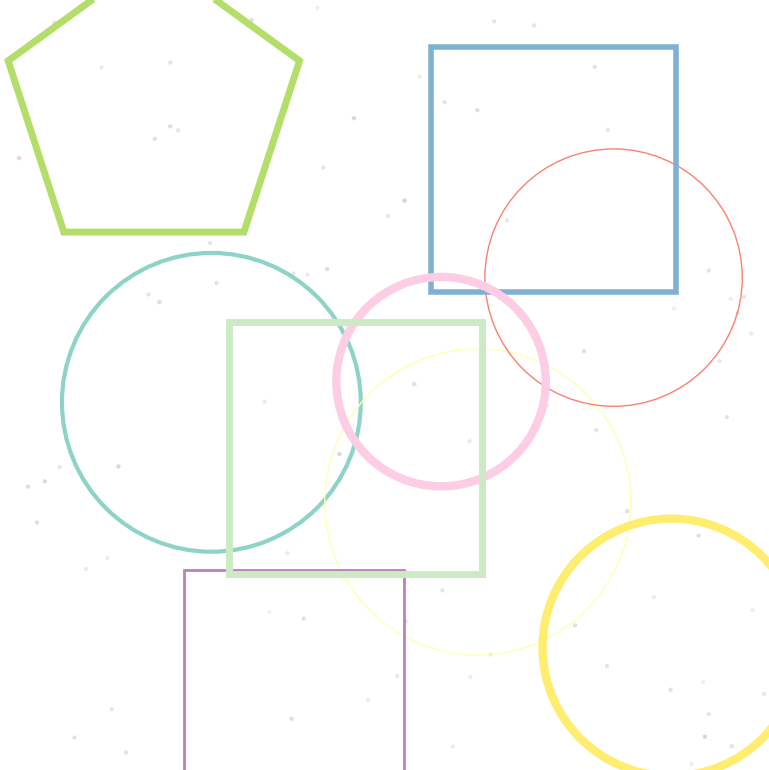[{"shape": "circle", "thickness": 1.5, "radius": 0.97, "center": [0.274, 0.477]}, {"shape": "circle", "thickness": 0.5, "radius": 0.99, "center": [0.621, 0.348]}, {"shape": "circle", "thickness": 0.5, "radius": 0.84, "center": [0.797, 0.639]}, {"shape": "square", "thickness": 2, "radius": 0.8, "center": [0.719, 0.78]}, {"shape": "pentagon", "thickness": 2.5, "radius": 0.99, "center": [0.2, 0.86]}, {"shape": "circle", "thickness": 3, "radius": 0.68, "center": [0.573, 0.504]}, {"shape": "square", "thickness": 1, "radius": 0.72, "center": [0.382, 0.116]}, {"shape": "square", "thickness": 2.5, "radius": 0.82, "center": [0.462, 0.418]}, {"shape": "circle", "thickness": 3, "radius": 0.84, "center": [0.872, 0.159]}]